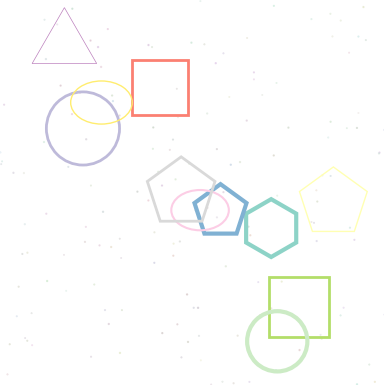[{"shape": "hexagon", "thickness": 3, "radius": 0.38, "center": [0.704, 0.408]}, {"shape": "pentagon", "thickness": 1, "radius": 0.46, "center": [0.866, 0.474]}, {"shape": "circle", "thickness": 2, "radius": 0.48, "center": [0.215, 0.666]}, {"shape": "square", "thickness": 2, "radius": 0.36, "center": [0.415, 0.773]}, {"shape": "pentagon", "thickness": 3, "radius": 0.36, "center": [0.573, 0.451]}, {"shape": "square", "thickness": 2, "radius": 0.39, "center": [0.776, 0.202]}, {"shape": "oval", "thickness": 1.5, "radius": 0.37, "center": [0.52, 0.454]}, {"shape": "pentagon", "thickness": 2, "radius": 0.46, "center": [0.471, 0.5]}, {"shape": "triangle", "thickness": 0.5, "radius": 0.48, "center": [0.167, 0.883]}, {"shape": "circle", "thickness": 3, "radius": 0.39, "center": [0.72, 0.113]}, {"shape": "oval", "thickness": 1, "radius": 0.4, "center": [0.264, 0.734]}]